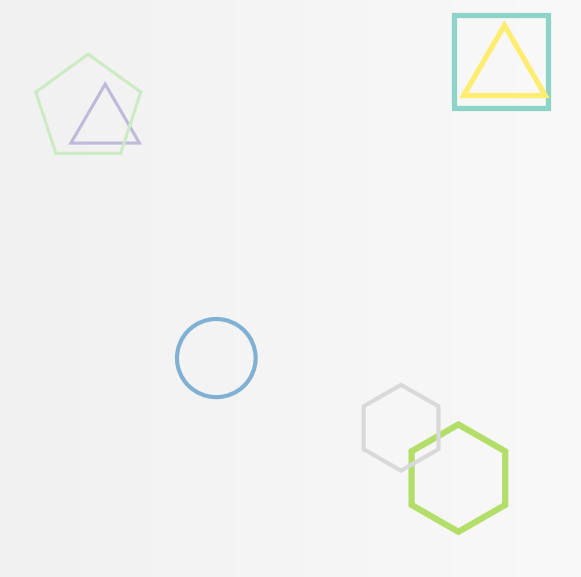[{"shape": "square", "thickness": 2.5, "radius": 0.4, "center": [0.862, 0.892]}, {"shape": "triangle", "thickness": 1.5, "radius": 0.34, "center": [0.181, 0.785]}, {"shape": "circle", "thickness": 2, "radius": 0.34, "center": [0.372, 0.379]}, {"shape": "hexagon", "thickness": 3, "radius": 0.46, "center": [0.789, 0.171]}, {"shape": "hexagon", "thickness": 2, "radius": 0.37, "center": [0.69, 0.258]}, {"shape": "pentagon", "thickness": 1.5, "radius": 0.47, "center": [0.152, 0.81]}, {"shape": "triangle", "thickness": 2.5, "radius": 0.41, "center": [0.868, 0.874]}]